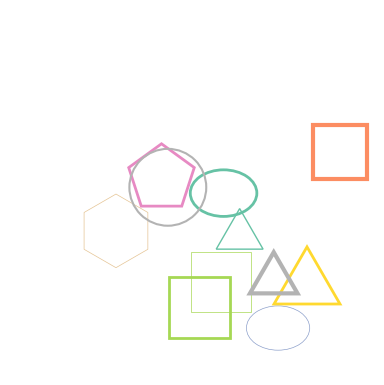[{"shape": "triangle", "thickness": 1, "radius": 0.35, "center": [0.622, 0.388]}, {"shape": "oval", "thickness": 2, "radius": 0.43, "center": [0.581, 0.498]}, {"shape": "square", "thickness": 3, "radius": 0.35, "center": [0.883, 0.605]}, {"shape": "oval", "thickness": 0.5, "radius": 0.41, "center": [0.722, 0.148]}, {"shape": "pentagon", "thickness": 2, "radius": 0.45, "center": [0.419, 0.537]}, {"shape": "square", "thickness": 2, "radius": 0.4, "center": [0.518, 0.201]}, {"shape": "square", "thickness": 0.5, "radius": 0.39, "center": [0.575, 0.267]}, {"shape": "triangle", "thickness": 2, "radius": 0.49, "center": [0.797, 0.26]}, {"shape": "hexagon", "thickness": 0.5, "radius": 0.48, "center": [0.301, 0.4]}, {"shape": "circle", "thickness": 1.5, "radius": 0.5, "center": [0.436, 0.514]}, {"shape": "triangle", "thickness": 3, "radius": 0.36, "center": [0.711, 0.274]}]